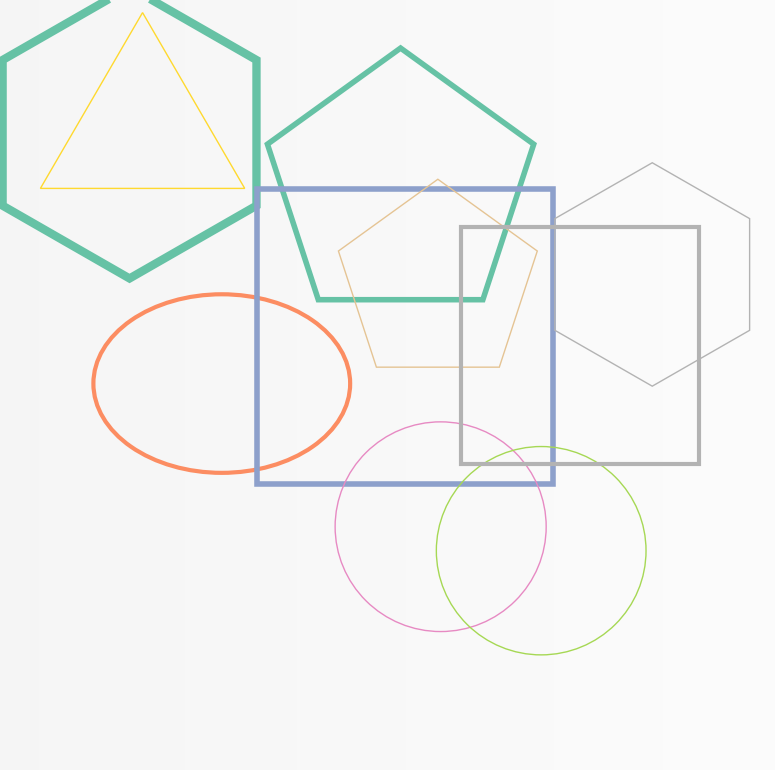[{"shape": "pentagon", "thickness": 2, "radius": 0.9, "center": [0.517, 0.757]}, {"shape": "hexagon", "thickness": 3, "radius": 0.95, "center": [0.167, 0.828]}, {"shape": "oval", "thickness": 1.5, "radius": 0.83, "center": [0.286, 0.502]}, {"shape": "square", "thickness": 2, "radius": 0.96, "center": [0.523, 0.563]}, {"shape": "circle", "thickness": 0.5, "radius": 0.68, "center": [0.569, 0.316]}, {"shape": "circle", "thickness": 0.5, "radius": 0.68, "center": [0.698, 0.285]}, {"shape": "triangle", "thickness": 0.5, "radius": 0.76, "center": [0.184, 0.831]}, {"shape": "pentagon", "thickness": 0.5, "radius": 0.67, "center": [0.565, 0.632]}, {"shape": "hexagon", "thickness": 0.5, "radius": 0.73, "center": [0.842, 0.644]}, {"shape": "square", "thickness": 1.5, "radius": 0.77, "center": [0.748, 0.551]}]